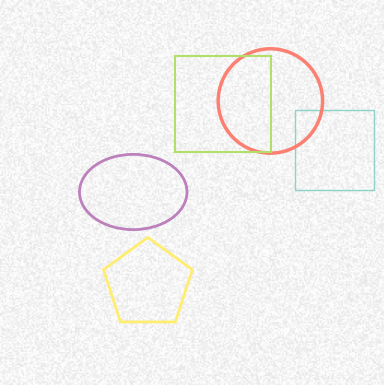[{"shape": "square", "thickness": 1, "radius": 0.52, "center": [0.869, 0.611]}, {"shape": "circle", "thickness": 2.5, "radius": 0.68, "center": [0.702, 0.738]}, {"shape": "square", "thickness": 1.5, "radius": 0.62, "center": [0.579, 0.731]}, {"shape": "oval", "thickness": 2, "radius": 0.7, "center": [0.346, 0.501]}, {"shape": "pentagon", "thickness": 2, "radius": 0.61, "center": [0.384, 0.262]}]